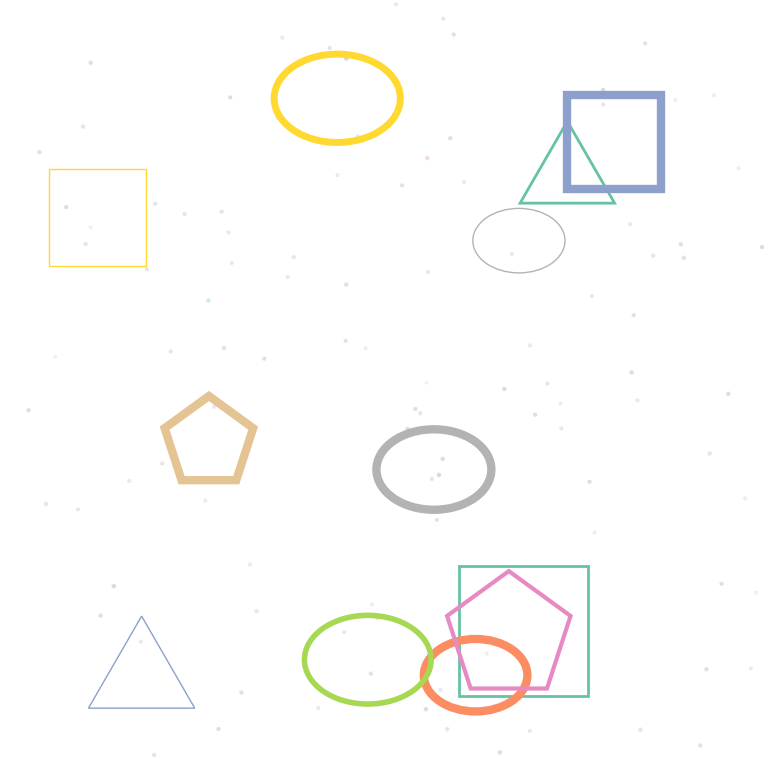[{"shape": "square", "thickness": 1, "radius": 0.42, "center": [0.679, 0.181]}, {"shape": "triangle", "thickness": 1, "radius": 0.35, "center": [0.737, 0.772]}, {"shape": "oval", "thickness": 3, "radius": 0.34, "center": [0.618, 0.123]}, {"shape": "square", "thickness": 3, "radius": 0.31, "center": [0.797, 0.816]}, {"shape": "triangle", "thickness": 0.5, "radius": 0.4, "center": [0.184, 0.12]}, {"shape": "pentagon", "thickness": 1.5, "radius": 0.42, "center": [0.661, 0.174]}, {"shape": "oval", "thickness": 2, "radius": 0.41, "center": [0.478, 0.143]}, {"shape": "oval", "thickness": 2.5, "radius": 0.41, "center": [0.438, 0.872]}, {"shape": "square", "thickness": 0.5, "radius": 0.31, "center": [0.127, 0.717]}, {"shape": "pentagon", "thickness": 3, "radius": 0.3, "center": [0.271, 0.425]}, {"shape": "oval", "thickness": 0.5, "radius": 0.3, "center": [0.674, 0.687]}, {"shape": "oval", "thickness": 3, "radius": 0.37, "center": [0.563, 0.39]}]